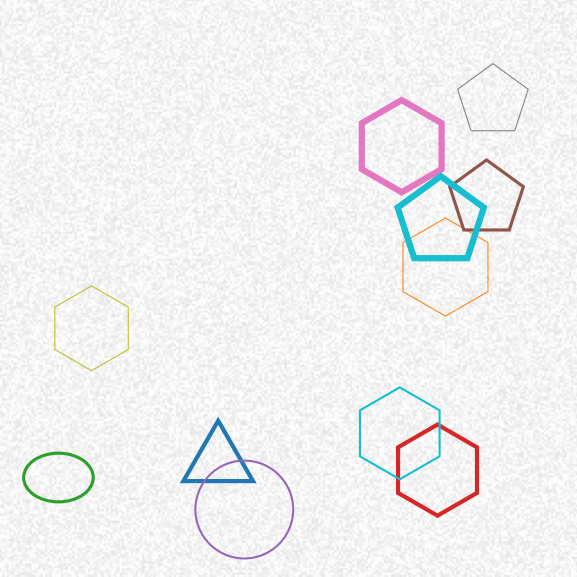[{"shape": "triangle", "thickness": 2, "radius": 0.35, "center": [0.378, 0.201]}, {"shape": "hexagon", "thickness": 0.5, "radius": 0.42, "center": [0.771, 0.537]}, {"shape": "oval", "thickness": 1.5, "radius": 0.3, "center": [0.101, 0.172]}, {"shape": "hexagon", "thickness": 2, "radius": 0.39, "center": [0.758, 0.185]}, {"shape": "circle", "thickness": 1, "radius": 0.42, "center": [0.423, 0.117]}, {"shape": "pentagon", "thickness": 1.5, "radius": 0.34, "center": [0.843, 0.655]}, {"shape": "hexagon", "thickness": 3, "radius": 0.4, "center": [0.696, 0.746]}, {"shape": "pentagon", "thickness": 0.5, "radius": 0.32, "center": [0.853, 0.825]}, {"shape": "hexagon", "thickness": 0.5, "radius": 0.37, "center": [0.159, 0.431]}, {"shape": "pentagon", "thickness": 3, "radius": 0.39, "center": [0.763, 0.616]}, {"shape": "hexagon", "thickness": 1, "radius": 0.4, "center": [0.692, 0.249]}]